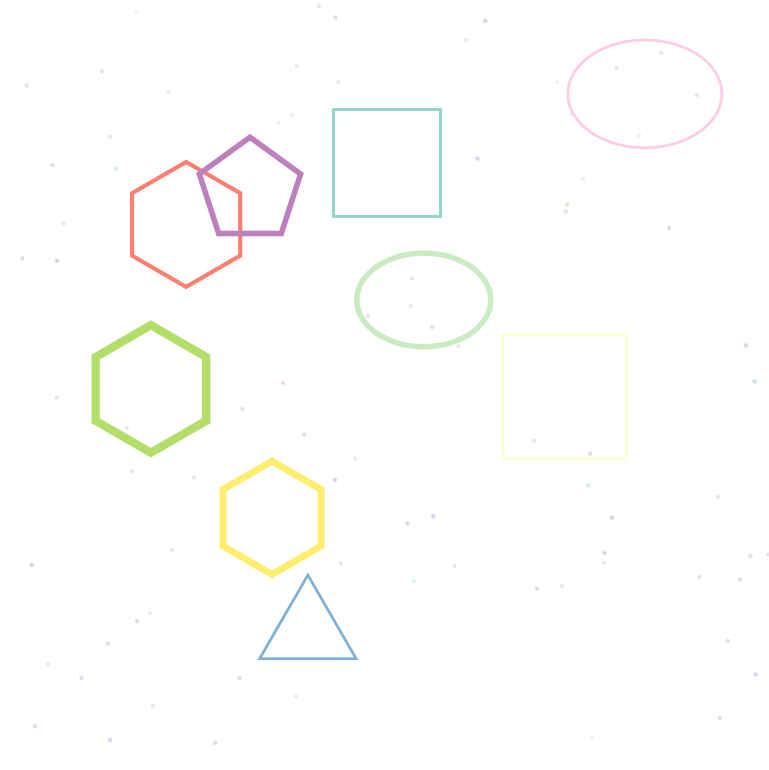[{"shape": "square", "thickness": 1, "radius": 0.35, "center": [0.502, 0.789]}, {"shape": "square", "thickness": 0.5, "radius": 0.4, "center": [0.732, 0.485]}, {"shape": "hexagon", "thickness": 1.5, "radius": 0.41, "center": [0.242, 0.709]}, {"shape": "triangle", "thickness": 1, "radius": 0.36, "center": [0.4, 0.181]}, {"shape": "hexagon", "thickness": 3, "radius": 0.41, "center": [0.196, 0.495]}, {"shape": "oval", "thickness": 1, "radius": 0.5, "center": [0.837, 0.878]}, {"shape": "pentagon", "thickness": 2, "radius": 0.35, "center": [0.325, 0.753]}, {"shape": "oval", "thickness": 2, "radius": 0.43, "center": [0.55, 0.61]}, {"shape": "hexagon", "thickness": 2.5, "radius": 0.37, "center": [0.353, 0.328]}]